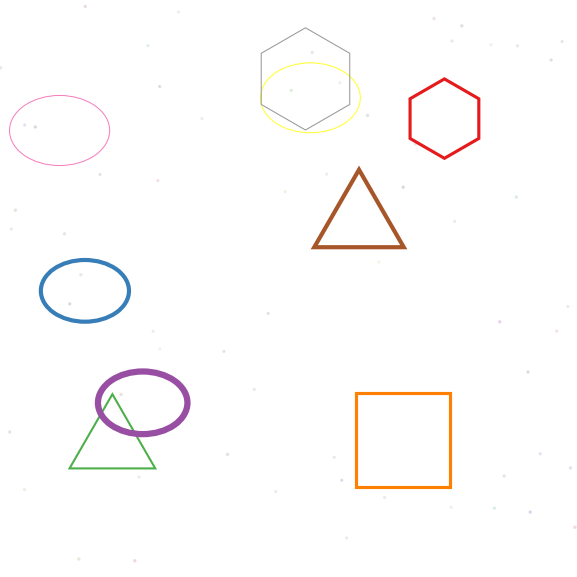[{"shape": "hexagon", "thickness": 1.5, "radius": 0.34, "center": [0.77, 0.794]}, {"shape": "oval", "thickness": 2, "radius": 0.38, "center": [0.147, 0.496]}, {"shape": "triangle", "thickness": 1, "radius": 0.43, "center": [0.195, 0.231]}, {"shape": "oval", "thickness": 3, "radius": 0.39, "center": [0.247, 0.302]}, {"shape": "square", "thickness": 1.5, "radius": 0.41, "center": [0.698, 0.237]}, {"shape": "oval", "thickness": 0.5, "radius": 0.43, "center": [0.537, 0.83]}, {"shape": "triangle", "thickness": 2, "radius": 0.45, "center": [0.622, 0.616]}, {"shape": "oval", "thickness": 0.5, "radius": 0.43, "center": [0.103, 0.773]}, {"shape": "hexagon", "thickness": 0.5, "radius": 0.44, "center": [0.529, 0.863]}]